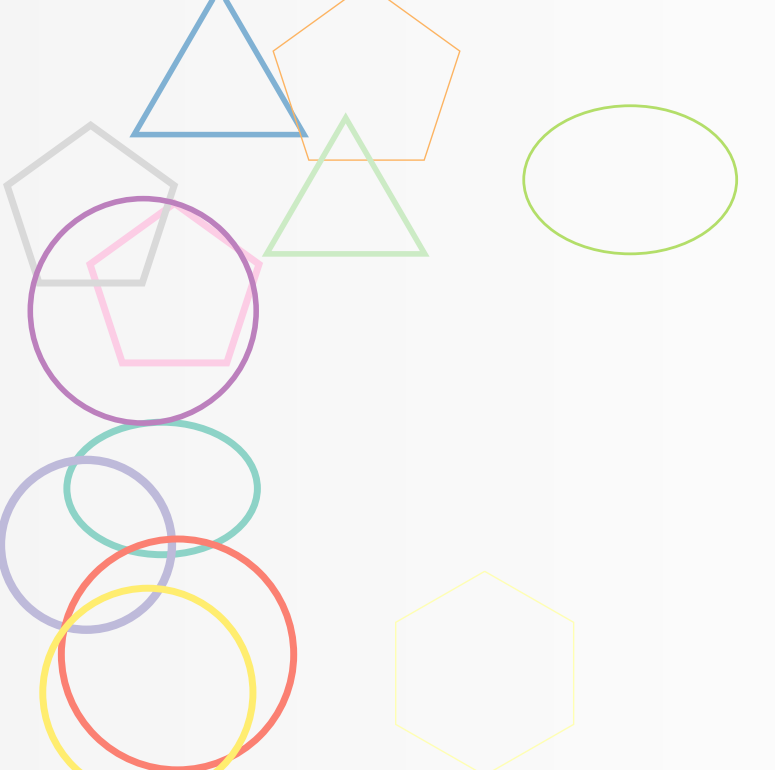[{"shape": "oval", "thickness": 2.5, "radius": 0.61, "center": [0.209, 0.366]}, {"shape": "hexagon", "thickness": 0.5, "radius": 0.66, "center": [0.625, 0.125]}, {"shape": "circle", "thickness": 3, "radius": 0.55, "center": [0.112, 0.292]}, {"shape": "circle", "thickness": 2.5, "radius": 0.75, "center": [0.229, 0.15]}, {"shape": "triangle", "thickness": 2, "radius": 0.63, "center": [0.283, 0.888]}, {"shape": "pentagon", "thickness": 0.5, "radius": 0.63, "center": [0.473, 0.894]}, {"shape": "oval", "thickness": 1, "radius": 0.69, "center": [0.813, 0.766]}, {"shape": "pentagon", "thickness": 2.5, "radius": 0.57, "center": [0.225, 0.621]}, {"shape": "pentagon", "thickness": 2.5, "radius": 0.57, "center": [0.117, 0.724]}, {"shape": "circle", "thickness": 2, "radius": 0.73, "center": [0.185, 0.596]}, {"shape": "triangle", "thickness": 2, "radius": 0.59, "center": [0.446, 0.729]}, {"shape": "circle", "thickness": 2.5, "radius": 0.68, "center": [0.191, 0.1]}]